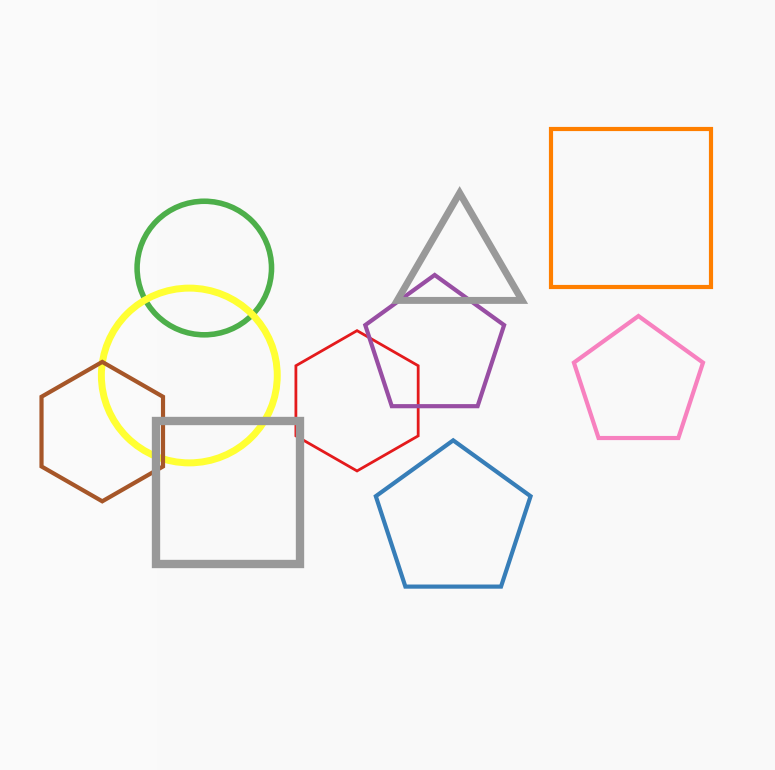[{"shape": "hexagon", "thickness": 1, "radius": 0.46, "center": [0.461, 0.479]}, {"shape": "pentagon", "thickness": 1.5, "radius": 0.52, "center": [0.585, 0.323]}, {"shape": "circle", "thickness": 2, "radius": 0.43, "center": [0.264, 0.652]}, {"shape": "pentagon", "thickness": 1.5, "radius": 0.47, "center": [0.561, 0.549]}, {"shape": "square", "thickness": 1.5, "radius": 0.51, "center": [0.814, 0.73]}, {"shape": "circle", "thickness": 2.5, "radius": 0.57, "center": [0.244, 0.512]}, {"shape": "hexagon", "thickness": 1.5, "radius": 0.45, "center": [0.132, 0.439]}, {"shape": "pentagon", "thickness": 1.5, "radius": 0.44, "center": [0.824, 0.502]}, {"shape": "square", "thickness": 3, "radius": 0.46, "center": [0.294, 0.36]}, {"shape": "triangle", "thickness": 2.5, "radius": 0.46, "center": [0.593, 0.656]}]